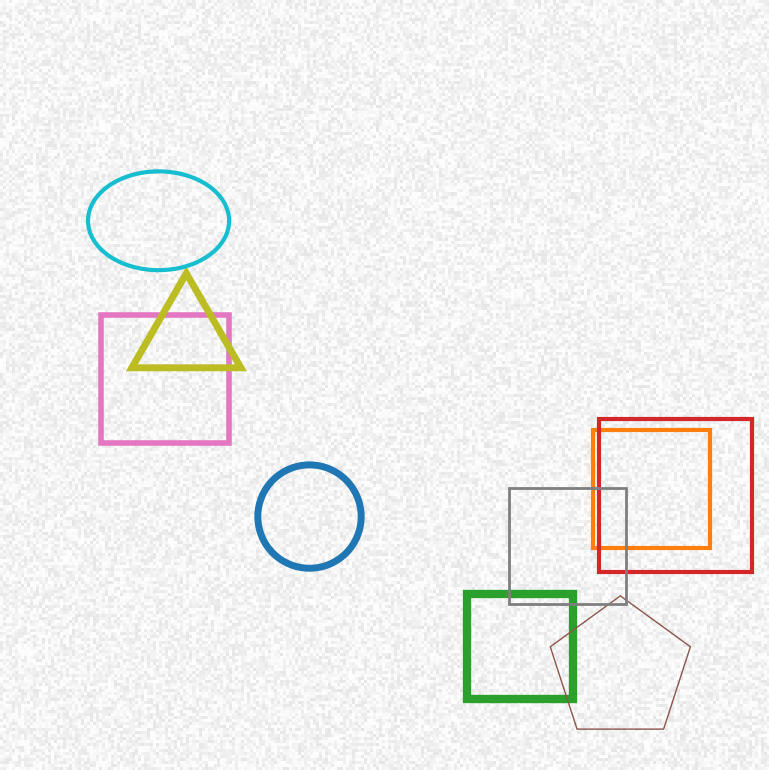[{"shape": "circle", "thickness": 2.5, "radius": 0.34, "center": [0.402, 0.329]}, {"shape": "square", "thickness": 1.5, "radius": 0.38, "center": [0.846, 0.365]}, {"shape": "square", "thickness": 3, "radius": 0.34, "center": [0.675, 0.16]}, {"shape": "square", "thickness": 1.5, "radius": 0.5, "center": [0.877, 0.356]}, {"shape": "pentagon", "thickness": 0.5, "radius": 0.48, "center": [0.806, 0.13]}, {"shape": "square", "thickness": 2, "radius": 0.42, "center": [0.214, 0.508]}, {"shape": "square", "thickness": 1, "radius": 0.38, "center": [0.737, 0.291]}, {"shape": "triangle", "thickness": 2.5, "radius": 0.41, "center": [0.242, 0.563]}, {"shape": "oval", "thickness": 1.5, "radius": 0.46, "center": [0.206, 0.713]}]